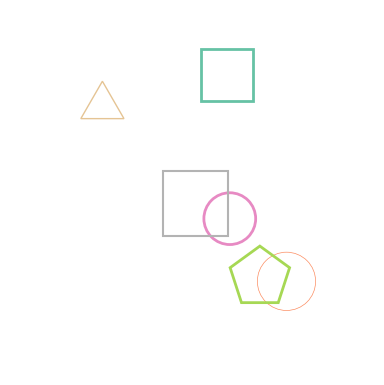[{"shape": "square", "thickness": 2, "radius": 0.34, "center": [0.59, 0.805]}, {"shape": "circle", "thickness": 0.5, "radius": 0.38, "center": [0.744, 0.269]}, {"shape": "circle", "thickness": 2, "radius": 0.34, "center": [0.597, 0.432]}, {"shape": "pentagon", "thickness": 2, "radius": 0.41, "center": [0.675, 0.28]}, {"shape": "triangle", "thickness": 1, "radius": 0.32, "center": [0.266, 0.724]}, {"shape": "square", "thickness": 1.5, "radius": 0.42, "center": [0.508, 0.471]}]